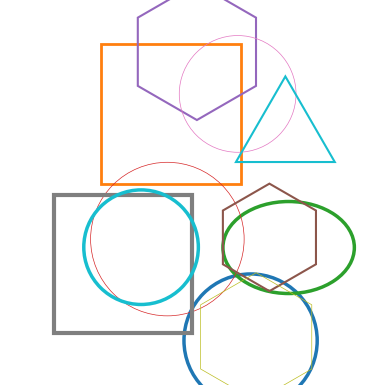[{"shape": "circle", "thickness": 2.5, "radius": 0.87, "center": [0.651, 0.115]}, {"shape": "square", "thickness": 2, "radius": 0.91, "center": [0.444, 0.704]}, {"shape": "oval", "thickness": 2.5, "radius": 0.85, "center": [0.75, 0.357]}, {"shape": "circle", "thickness": 0.5, "radius": 1.0, "center": [0.435, 0.379]}, {"shape": "hexagon", "thickness": 1.5, "radius": 0.89, "center": [0.511, 0.866]}, {"shape": "hexagon", "thickness": 1.5, "radius": 0.7, "center": [0.7, 0.383]}, {"shape": "circle", "thickness": 0.5, "radius": 0.76, "center": [0.617, 0.756]}, {"shape": "square", "thickness": 3, "radius": 0.9, "center": [0.319, 0.315]}, {"shape": "hexagon", "thickness": 0.5, "radius": 0.83, "center": [0.665, 0.125]}, {"shape": "triangle", "thickness": 1.5, "radius": 0.74, "center": [0.741, 0.653]}, {"shape": "circle", "thickness": 2.5, "radius": 0.74, "center": [0.366, 0.358]}]